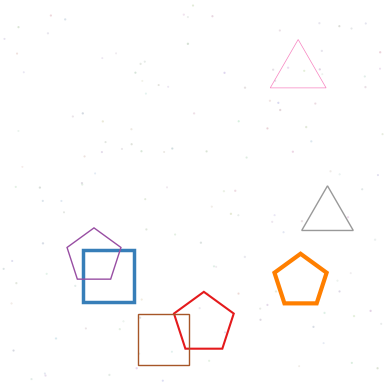[{"shape": "pentagon", "thickness": 1.5, "radius": 0.41, "center": [0.529, 0.16]}, {"shape": "square", "thickness": 2.5, "radius": 0.34, "center": [0.282, 0.283]}, {"shape": "pentagon", "thickness": 1, "radius": 0.37, "center": [0.244, 0.334]}, {"shape": "pentagon", "thickness": 3, "radius": 0.36, "center": [0.781, 0.27]}, {"shape": "square", "thickness": 1, "radius": 0.33, "center": [0.424, 0.118]}, {"shape": "triangle", "thickness": 0.5, "radius": 0.42, "center": [0.774, 0.814]}, {"shape": "triangle", "thickness": 1, "radius": 0.39, "center": [0.851, 0.44]}]